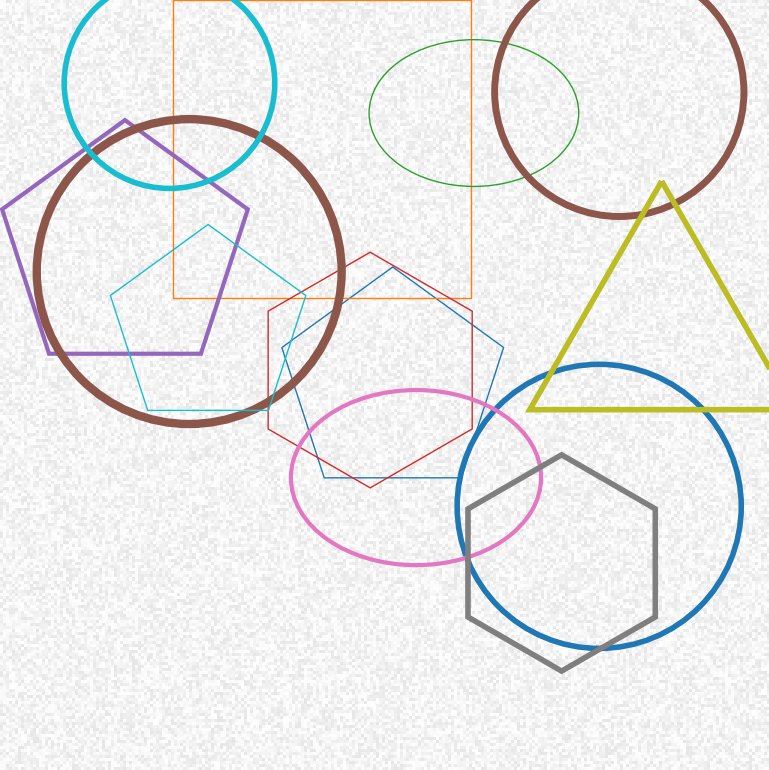[{"shape": "circle", "thickness": 2, "radius": 0.92, "center": [0.778, 0.342]}, {"shape": "pentagon", "thickness": 0.5, "radius": 0.76, "center": [0.51, 0.502]}, {"shape": "square", "thickness": 0.5, "radius": 0.97, "center": [0.418, 0.807]}, {"shape": "oval", "thickness": 0.5, "radius": 0.68, "center": [0.615, 0.853]}, {"shape": "hexagon", "thickness": 0.5, "radius": 0.76, "center": [0.481, 0.519]}, {"shape": "pentagon", "thickness": 1.5, "radius": 0.84, "center": [0.162, 0.676]}, {"shape": "circle", "thickness": 3, "radius": 0.99, "center": [0.246, 0.647]}, {"shape": "circle", "thickness": 2.5, "radius": 0.81, "center": [0.804, 0.881]}, {"shape": "oval", "thickness": 1.5, "radius": 0.81, "center": [0.54, 0.38]}, {"shape": "hexagon", "thickness": 2, "radius": 0.7, "center": [0.729, 0.269]}, {"shape": "triangle", "thickness": 2, "radius": 0.99, "center": [0.859, 0.567]}, {"shape": "circle", "thickness": 2, "radius": 0.68, "center": [0.22, 0.892]}, {"shape": "pentagon", "thickness": 0.5, "radius": 0.67, "center": [0.27, 0.575]}]